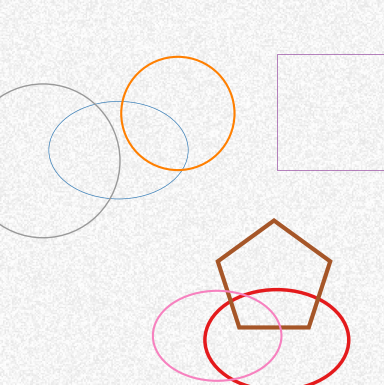[{"shape": "oval", "thickness": 2.5, "radius": 0.93, "center": [0.719, 0.117]}, {"shape": "oval", "thickness": 0.5, "radius": 0.91, "center": [0.308, 0.61]}, {"shape": "square", "thickness": 0.5, "radius": 0.75, "center": [0.869, 0.708]}, {"shape": "circle", "thickness": 1.5, "radius": 0.74, "center": [0.462, 0.705]}, {"shape": "pentagon", "thickness": 3, "radius": 0.77, "center": [0.712, 0.274]}, {"shape": "oval", "thickness": 1.5, "radius": 0.83, "center": [0.564, 0.128]}, {"shape": "circle", "thickness": 1, "radius": 1.0, "center": [0.112, 0.582]}]